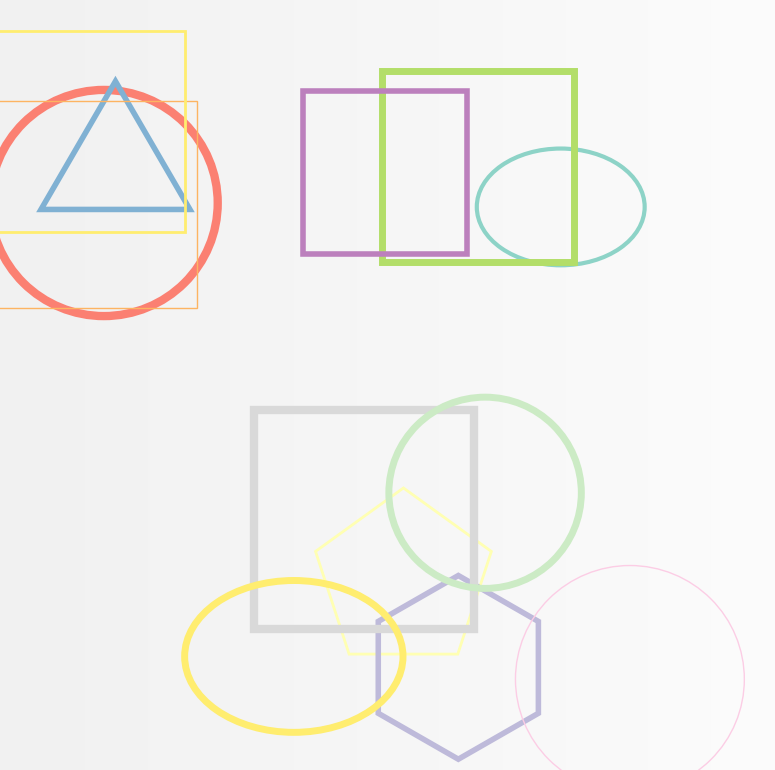[{"shape": "oval", "thickness": 1.5, "radius": 0.54, "center": [0.724, 0.731]}, {"shape": "pentagon", "thickness": 1, "radius": 0.6, "center": [0.521, 0.247]}, {"shape": "hexagon", "thickness": 2, "radius": 0.6, "center": [0.591, 0.133]}, {"shape": "circle", "thickness": 3, "radius": 0.73, "center": [0.134, 0.736]}, {"shape": "triangle", "thickness": 2, "radius": 0.55, "center": [0.149, 0.783]}, {"shape": "square", "thickness": 0.5, "radius": 0.67, "center": [0.12, 0.734]}, {"shape": "square", "thickness": 2.5, "radius": 0.62, "center": [0.616, 0.784]}, {"shape": "circle", "thickness": 0.5, "radius": 0.74, "center": [0.813, 0.118]}, {"shape": "square", "thickness": 3, "radius": 0.71, "center": [0.47, 0.325]}, {"shape": "square", "thickness": 2, "radius": 0.53, "center": [0.497, 0.776]}, {"shape": "circle", "thickness": 2.5, "radius": 0.62, "center": [0.626, 0.36]}, {"shape": "square", "thickness": 1, "radius": 0.65, "center": [0.109, 0.829]}, {"shape": "oval", "thickness": 2.5, "radius": 0.7, "center": [0.379, 0.147]}]